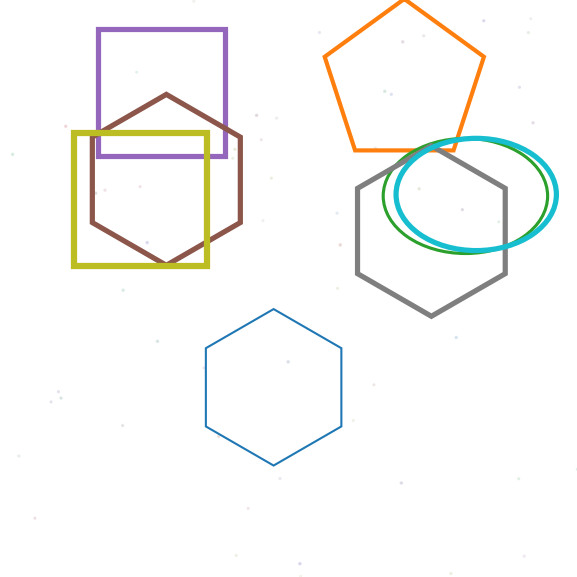[{"shape": "hexagon", "thickness": 1, "radius": 0.68, "center": [0.474, 0.328]}, {"shape": "pentagon", "thickness": 2, "radius": 0.72, "center": [0.7, 0.856]}, {"shape": "oval", "thickness": 1.5, "radius": 0.71, "center": [0.806, 0.66]}, {"shape": "square", "thickness": 2.5, "radius": 0.55, "center": [0.28, 0.839]}, {"shape": "hexagon", "thickness": 2.5, "radius": 0.74, "center": [0.288, 0.688]}, {"shape": "hexagon", "thickness": 2.5, "radius": 0.74, "center": [0.747, 0.599]}, {"shape": "square", "thickness": 3, "radius": 0.58, "center": [0.243, 0.655]}, {"shape": "oval", "thickness": 2.5, "radius": 0.69, "center": [0.825, 0.662]}]